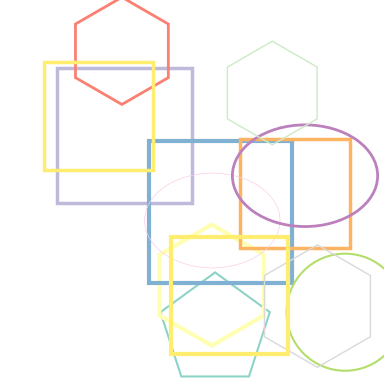[{"shape": "pentagon", "thickness": 1.5, "radius": 0.75, "center": [0.559, 0.143]}, {"shape": "hexagon", "thickness": 3, "radius": 0.79, "center": [0.55, 0.259]}, {"shape": "square", "thickness": 2.5, "radius": 0.88, "center": [0.324, 0.649]}, {"shape": "hexagon", "thickness": 2, "radius": 0.7, "center": [0.317, 0.868]}, {"shape": "square", "thickness": 3, "radius": 0.92, "center": [0.573, 0.45]}, {"shape": "square", "thickness": 2.5, "radius": 0.71, "center": [0.766, 0.498]}, {"shape": "circle", "thickness": 1.5, "radius": 0.76, "center": [0.896, 0.189]}, {"shape": "oval", "thickness": 0.5, "radius": 0.88, "center": [0.551, 0.427]}, {"shape": "hexagon", "thickness": 1, "radius": 0.79, "center": [0.825, 0.205]}, {"shape": "oval", "thickness": 2, "radius": 0.94, "center": [0.792, 0.544]}, {"shape": "hexagon", "thickness": 1, "radius": 0.67, "center": [0.707, 0.758]}, {"shape": "square", "thickness": 2.5, "radius": 0.71, "center": [0.256, 0.699]}, {"shape": "square", "thickness": 3, "radius": 0.76, "center": [0.595, 0.233]}]